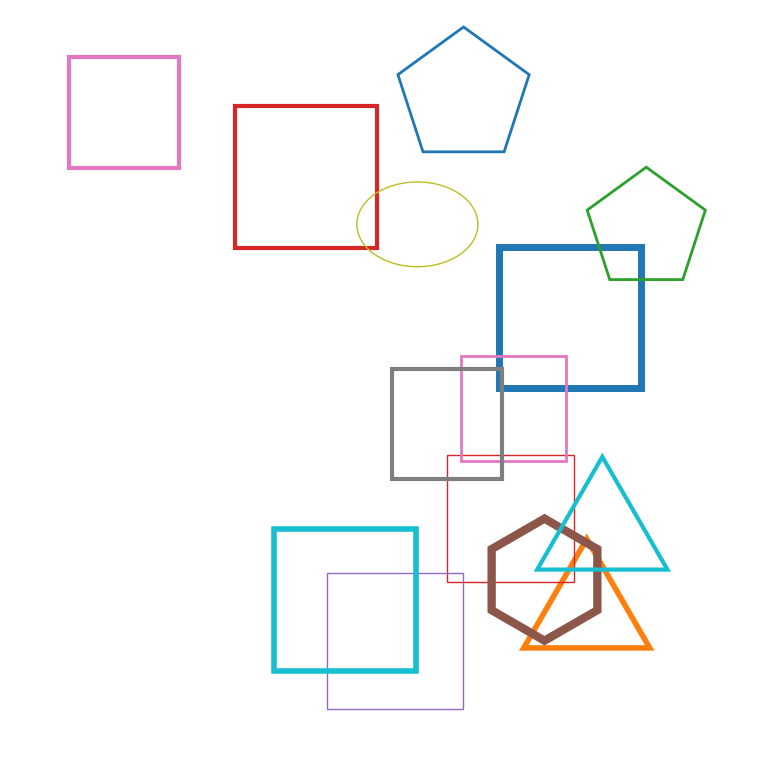[{"shape": "pentagon", "thickness": 1, "radius": 0.45, "center": [0.602, 0.875]}, {"shape": "square", "thickness": 2.5, "radius": 0.46, "center": [0.74, 0.588]}, {"shape": "triangle", "thickness": 2, "radius": 0.47, "center": [0.762, 0.206]}, {"shape": "pentagon", "thickness": 1, "radius": 0.4, "center": [0.839, 0.702]}, {"shape": "square", "thickness": 1.5, "radius": 0.46, "center": [0.397, 0.77]}, {"shape": "square", "thickness": 0.5, "radius": 0.41, "center": [0.663, 0.326]}, {"shape": "square", "thickness": 0.5, "radius": 0.44, "center": [0.513, 0.168]}, {"shape": "hexagon", "thickness": 3, "radius": 0.4, "center": [0.707, 0.247]}, {"shape": "square", "thickness": 1.5, "radius": 0.36, "center": [0.161, 0.854]}, {"shape": "square", "thickness": 1, "radius": 0.34, "center": [0.667, 0.47]}, {"shape": "square", "thickness": 1.5, "radius": 0.36, "center": [0.581, 0.45]}, {"shape": "oval", "thickness": 0.5, "radius": 0.39, "center": [0.542, 0.709]}, {"shape": "triangle", "thickness": 1.5, "radius": 0.49, "center": [0.782, 0.309]}, {"shape": "square", "thickness": 2, "radius": 0.46, "center": [0.448, 0.221]}]